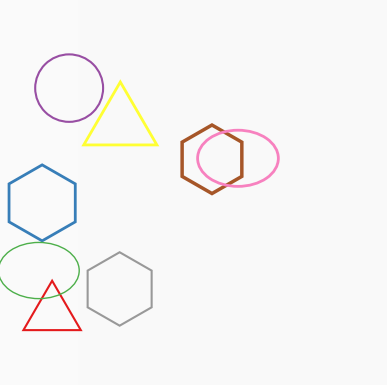[{"shape": "triangle", "thickness": 1.5, "radius": 0.43, "center": [0.135, 0.185]}, {"shape": "hexagon", "thickness": 2, "radius": 0.49, "center": [0.109, 0.473]}, {"shape": "oval", "thickness": 1, "radius": 0.52, "center": [0.1, 0.297]}, {"shape": "circle", "thickness": 1.5, "radius": 0.44, "center": [0.178, 0.771]}, {"shape": "triangle", "thickness": 2, "radius": 0.54, "center": [0.311, 0.678]}, {"shape": "hexagon", "thickness": 2.5, "radius": 0.44, "center": [0.547, 0.586]}, {"shape": "oval", "thickness": 2, "radius": 0.52, "center": [0.614, 0.589]}, {"shape": "hexagon", "thickness": 1.5, "radius": 0.48, "center": [0.309, 0.249]}]